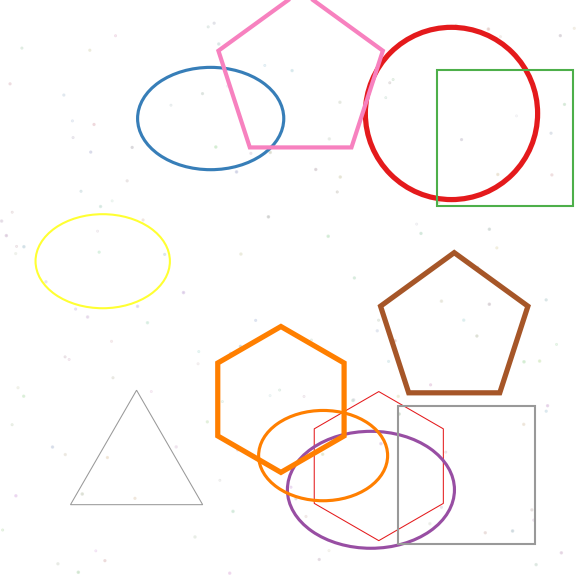[{"shape": "hexagon", "thickness": 0.5, "radius": 0.65, "center": [0.656, 0.192]}, {"shape": "circle", "thickness": 2.5, "radius": 0.75, "center": [0.782, 0.803]}, {"shape": "oval", "thickness": 1.5, "radius": 0.63, "center": [0.365, 0.794]}, {"shape": "square", "thickness": 1, "radius": 0.59, "center": [0.874, 0.76]}, {"shape": "oval", "thickness": 1.5, "radius": 0.72, "center": [0.642, 0.151]}, {"shape": "oval", "thickness": 1.5, "radius": 0.56, "center": [0.56, 0.21]}, {"shape": "hexagon", "thickness": 2.5, "radius": 0.63, "center": [0.486, 0.307]}, {"shape": "oval", "thickness": 1, "radius": 0.58, "center": [0.178, 0.547]}, {"shape": "pentagon", "thickness": 2.5, "radius": 0.67, "center": [0.787, 0.427]}, {"shape": "pentagon", "thickness": 2, "radius": 0.75, "center": [0.521, 0.865]}, {"shape": "square", "thickness": 1, "radius": 0.59, "center": [0.808, 0.177]}, {"shape": "triangle", "thickness": 0.5, "radius": 0.66, "center": [0.236, 0.191]}]